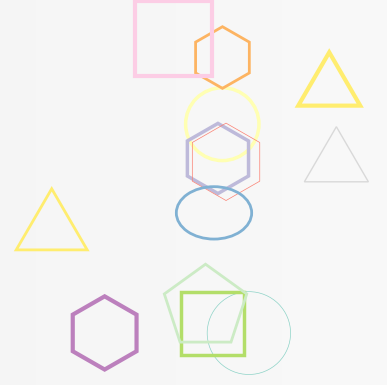[{"shape": "circle", "thickness": 0.5, "radius": 0.54, "center": [0.642, 0.135]}, {"shape": "circle", "thickness": 2.5, "radius": 0.47, "center": [0.574, 0.677]}, {"shape": "hexagon", "thickness": 2.5, "radius": 0.46, "center": [0.562, 0.588]}, {"shape": "hexagon", "thickness": 0.5, "radius": 0.5, "center": [0.583, 0.58]}, {"shape": "oval", "thickness": 2, "radius": 0.49, "center": [0.552, 0.447]}, {"shape": "hexagon", "thickness": 2, "radius": 0.4, "center": [0.574, 0.851]}, {"shape": "square", "thickness": 2.5, "radius": 0.41, "center": [0.548, 0.16]}, {"shape": "square", "thickness": 3, "radius": 0.49, "center": [0.448, 0.9]}, {"shape": "triangle", "thickness": 1, "radius": 0.48, "center": [0.868, 0.575]}, {"shape": "hexagon", "thickness": 3, "radius": 0.48, "center": [0.27, 0.135]}, {"shape": "pentagon", "thickness": 2, "radius": 0.56, "center": [0.53, 0.202]}, {"shape": "triangle", "thickness": 3, "radius": 0.46, "center": [0.85, 0.772]}, {"shape": "triangle", "thickness": 2, "radius": 0.53, "center": [0.133, 0.404]}]